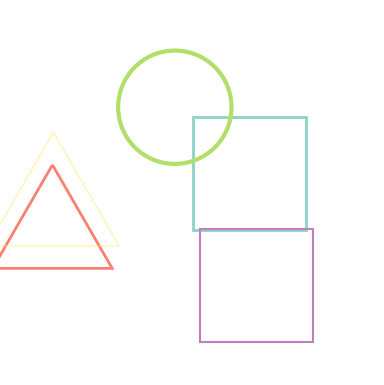[{"shape": "square", "thickness": 2, "radius": 0.73, "center": [0.648, 0.549]}, {"shape": "triangle", "thickness": 2, "radius": 0.9, "center": [0.136, 0.393]}, {"shape": "circle", "thickness": 3, "radius": 0.74, "center": [0.454, 0.721]}, {"shape": "square", "thickness": 1.5, "radius": 0.73, "center": [0.666, 0.259]}, {"shape": "triangle", "thickness": 0.5, "radius": 0.99, "center": [0.139, 0.46]}]